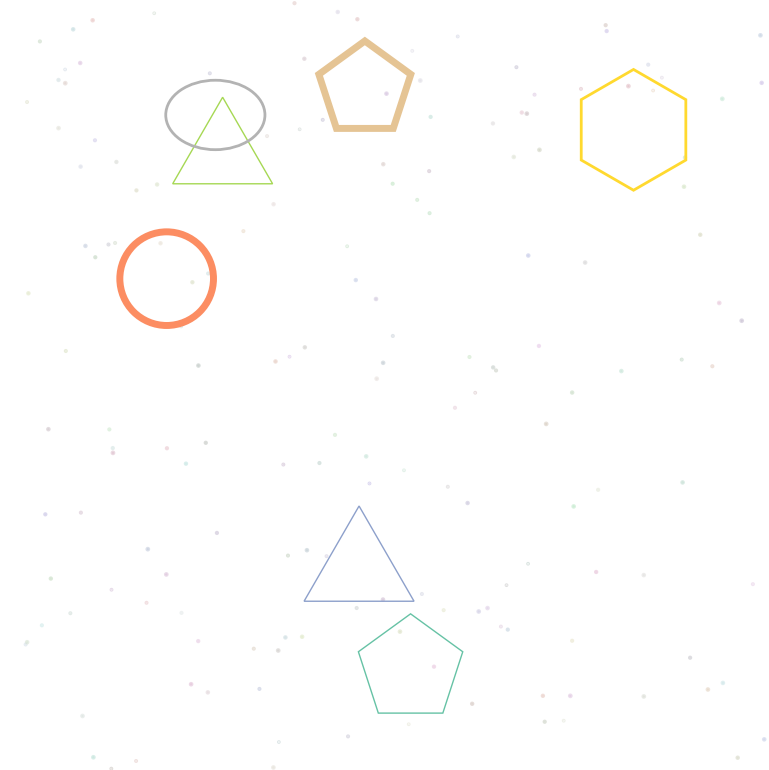[{"shape": "pentagon", "thickness": 0.5, "radius": 0.36, "center": [0.533, 0.132]}, {"shape": "circle", "thickness": 2.5, "radius": 0.3, "center": [0.216, 0.638]}, {"shape": "triangle", "thickness": 0.5, "radius": 0.41, "center": [0.466, 0.26]}, {"shape": "triangle", "thickness": 0.5, "radius": 0.37, "center": [0.289, 0.799]}, {"shape": "hexagon", "thickness": 1, "radius": 0.39, "center": [0.823, 0.831]}, {"shape": "pentagon", "thickness": 2.5, "radius": 0.31, "center": [0.474, 0.884]}, {"shape": "oval", "thickness": 1, "radius": 0.32, "center": [0.28, 0.851]}]